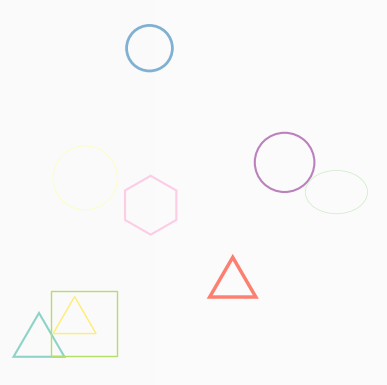[{"shape": "triangle", "thickness": 1.5, "radius": 0.38, "center": [0.101, 0.111]}, {"shape": "circle", "thickness": 0.5, "radius": 0.41, "center": [0.22, 0.538]}, {"shape": "triangle", "thickness": 2.5, "radius": 0.34, "center": [0.601, 0.263]}, {"shape": "circle", "thickness": 2, "radius": 0.3, "center": [0.386, 0.875]}, {"shape": "square", "thickness": 1, "radius": 0.42, "center": [0.217, 0.161]}, {"shape": "hexagon", "thickness": 1.5, "radius": 0.38, "center": [0.389, 0.467]}, {"shape": "circle", "thickness": 1.5, "radius": 0.38, "center": [0.734, 0.578]}, {"shape": "oval", "thickness": 0.5, "radius": 0.4, "center": [0.868, 0.501]}, {"shape": "triangle", "thickness": 1, "radius": 0.32, "center": [0.192, 0.166]}]